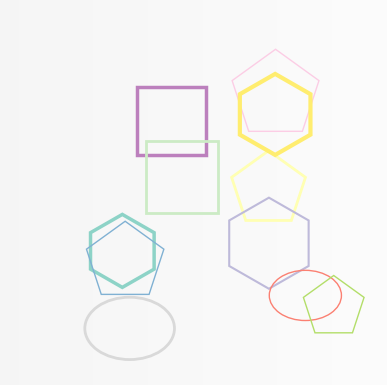[{"shape": "hexagon", "thickness": 2.5, "radius": 0.47, "center": [0.316, 0.348]}, {"shape": "pentagon", "thickness": 2, "radius": 0.5, "center": [0.693, 0.508]}, {"shape": "hexagon", "thickness": 1.5, "radius": 0.59, "center": [0.694, 0.368]}, {"shape": "oval", "thickness": 1, "radius": 0.47, "center": [0.788, 0.233]}, {"shape": "pentagon", "thickness": 1, "radius": 0.52, "center": [0.323, 0.32]}, {"shape": "pentagon", "thickness": 1, "radius": 0.41, "center": [0.861, 0.202]}, {"shape": "pentagon", "thickness": 1, "radius": 0.59, "center": [0.711, 0.754]}, {"shape": "oval", "thickness": 2, "radius": 0.58, "center": [0.335, 0.147]}, {"shape": "square", "thickness": 2.5, "radius": 0.45, "center": [0.442, 0.685]}, {"shape": "square", "thickness": 2, "radius": 0.47, "center": [0.47, 0.541]}, {"shape": "hexagon", "thickness": 3, "radius": 0.53, "center": [0.71, 0.703]}]